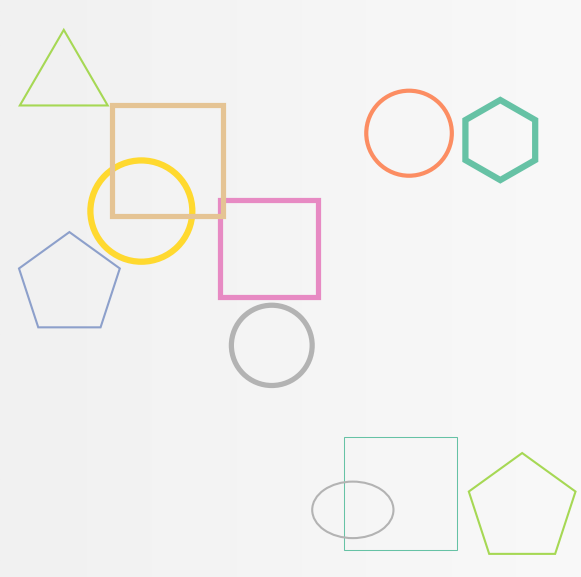[{"shape": "square", "thickness": 0.5, "radius": 0.49, "center": [0.689, 0.144]}, {"shape": "hexagon", "thickness": 3, "radius": 0.35, "center": [0.861, 0.757]}, {"shape": "circle", "thickness": 2, "radius": 0.37, "center": [0.704, 0.768]}, {"shape": "pentagon", "thickness": 1, "radius": 0.46, "center": [0.119, 0.506]}, {"shape": "square", "thickness": 2.5, "radius": 0.42, "center": [0.463, 0.569]}, {"shape": "pentagon", "thickness": 1, "radius": 0.48, "center": [0.898, 0.118]}, {"shape": "triangle", "thickness": 1, "radius": 0.44, "center": [0.11, 0.86]}, {"shape": "circle", "thickness": 3, "radius": 0.44, "center": [0.243, 0.634]}, {"shape": "square", "thickness": 2.5, "radius": 0.48, "center": [0.288, 0.721]}, {"shape": "oval", "thickness": 1, "radius": 0.35, "center": [0.607, 0.116]}, {"shape": "circle", "thickness": 2.5, "radius": 0.35, "center": [0.468, 0.401]}]